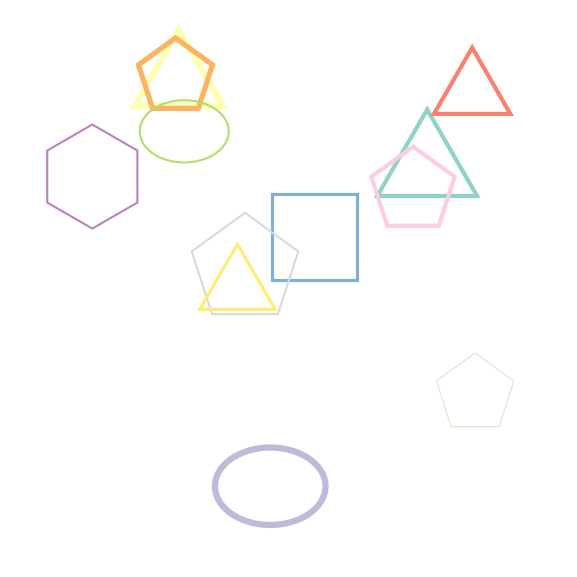[{"shape": "triangle", "thickness": 2, "radius": 0.5, "center": [0.74, 0.71]}, {"shape": "triangle", "thickness": 3, "radius": 0.44, "center": [0.309, 0.86]}, {"shape": "oval", "thickness": 3, "radius": 0.48, "center": [0.468, 0.157]}, {"shape": "triangle", "thickness": 2, "radius": 0.38, "center": [0.818, 0.84]}, {"shape": "square", "thickness": 1.5, "radius": 0.37, "center": [0.544, 0.588]}, {"shape": "pentagon", "thickness": 2.5, "radius": 0.34, "center": [0.304, 0.866]}, {"shape": "oval", "thickness": 1, "radius": 0.39, "center": [0.319, 0.772]}, {"shape": "pentagon", "thickness": 2, "radius": 0.38, "center": [0.715, 0.67]}, {"shape": "pentagon", "thickness": 1, "radius": 0.49, "center": [0.424, 0.534]}, {"shape": "hexagon", "thickness": 1, "radius": 0.45, "center": [0.16, 0.693]}, {"shape": "pentagon", "thickness": 0.5, "radius": 0.35, "center": [0.823, 0.317]}, {"shape": "triangle", "thickness": 1.5, "radius": 0.38, "center": [0.411, 0.501]}]